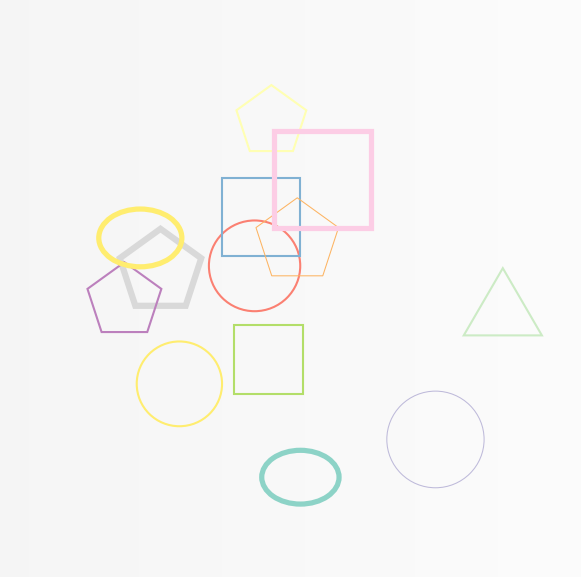[{"shape": "oval", "thickness": 2.5, "radius": 0.33, "center": [0.517, 0.173]}, {"shape": "pentagon", "thickness": 1, "radius": 0.32, "center": [0.467, 0.789]}, {"shape": "circle", "thickness": 0.5, "radius": 0.42, "center": [0.749, 0.238]}, {"shape": "circle", "thickness": 1, "radius": 0.39, "center": [0.438, 0.539]}, {"shape": "square", "thickness": 1, "radius": 0.34, "center": [0.449, 0.623]}, {"shape": "pentagon", "thickness": 0.5, "radius": 0.37, "center": [0.511, 0.582]}, {"shape": "square", "thickness": 1, "radius": 0.3, "center": [0.462, 0.377]}, {"shape": "square", "thickness": 2.5, "radius": 0.42, "center": [0.555, 0.689]}, {"shape": "pentagon", "thickness": 3, "radius": 0.37, "center": [0.276, 0.529]}, {"shape": "pentagon", "thickness": 1, "radius": 0.33, "center": [0.214, 0.478]}, {"shape": "triangle", "thickness": 1, "radius": 0.39, "center": [0.865, 0.457]}, {"shape": "oval", "thickness": 2.5, "radius": 0.36, "center": [0.241, 0.587]}, {"shape": "circle", "thickness": 1, "radius": 0.37, "center": [0.309, 0.334]}]